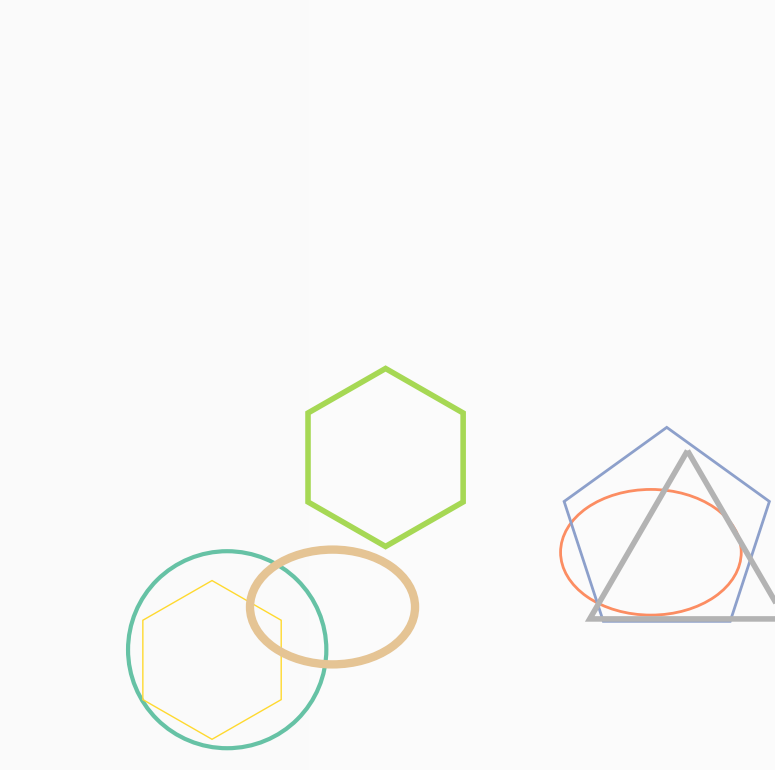[{"shape": "circle", "thickness": 1.5, "radius": 0.64, "center": [0.293, 0.156]}, {"shape": "oval", "thickness": 1, "radius": 0.58, "center": [0.84, 0.283]}, {"shape": "pentagon", "thickness": 1, "radius": 0.7, "center": [0.86, 0.306]}, {"shape": "hexagon", "thickness": 2, "radius": 0.58, "center": [0.498, 0.406]}, {"shape": "hexagon", "thickness": 0.5, "radius": 0.52, "center": [0.274, 0.143]}, {"shape": "oval", "thickness": 3, "radius": 0.53, "center": [0.429, 0.212]}, {"shape": "triangle", "thickness": 2, "radius": 0.73, "center": [0.887, 0.269]}]